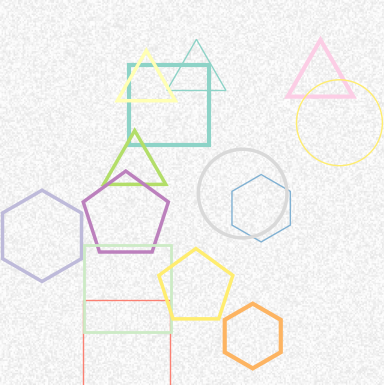[{"shape": "triangle", "thickness": 1, "radius": 0.44, "center": [0.51, 0.809]}, {"shape": "square", "thickness": 3, "radius": 0.52, "center": [0.438, 0.726]}, {"shape": "triangle", "thickness": 2.5, "radius": 0.44, "center": [0.38, 0.782]}, {"shape": "hexagon", "thickness": 2.5, "radius": 0.59, "center": [0.109, 0.387]}, {"shape": "square", "thickness": 1, "radius": 0.57, "center": [0.328, 0.107]}, {"shape": "hexagon", "thickness": 1, "radius": 0.44, "center": [0.678, 0.459]}, {"shape": "hexagon", "thickness": 3, "radius": 0.42, "center": [0.656, 0.127]}, {"shape": "triangle", "thickness": 2.5, "radius": 0.47, "center": [0.35, 0.568]}, {"shape": "triangle", "thickness": 3, "radius": 0.49, "center": [0.832, 0.798]}, {"shape": "circle", "thickness": 2.5, "radius": 0.58, "center": [0.63, 0.497]}, {"shape": "pentagon", "thickness": 2.5, "radius": 0.58, "center": [0.327, 0.439]}, {"shape": "square", "thickness": 2, "radius": 0.57, "center": [0.331, 0.251]}, {"shape": "pentagon", "thickness": 2.5, "radius": 0.51, "center": [0.509, 0.253]}, {"shape": "circle", "thickness": 1, "radius": 0.56, "center": [0.882, 0.681]}]